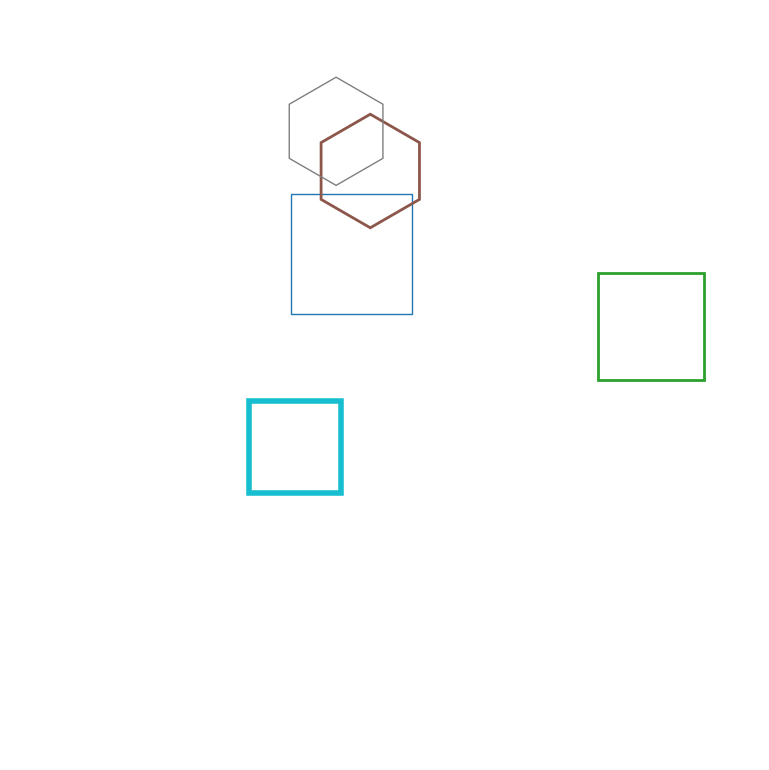[{"shape": "square", "thickness": 0.5, "radius": 0.39, "center": [0.456, 0.67]}, {"shape": "square", "thickness": 1, "radius": 0.35, "center": [0.845, 0.576]}, {"shape": "hexagon", "thickness": 1, "radius": 0.37, "center": [0.481, 0.778]}, {"shape": "hexagon", "thickness": 0.5, "radius": 0.35, "center": [0.436, 0.829]}, {"shape": "square", "thickness": 2, "radius": 0.3, "center": [0.383, 0.42]}]